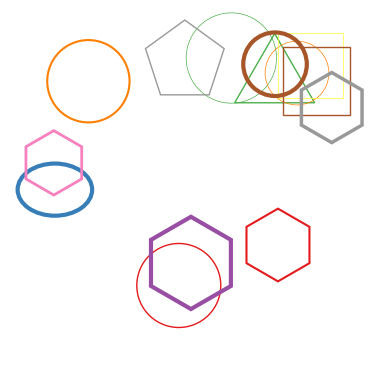[{"shape": "circle", "thickness": 1, "radius": 0.55, "center": [0.464, 0.258]}, {"shape": "hexagon", "thickness": 1.5, "radius": 0.47, "center": [0.722, 0.364]}, {"shape": "oval", "thickness": 3, "radius": 0.48, "center": [0.143, 0.507]}, {"shape": "triangle", "thickness": 1, "radius": 0.6, "center": [0.713, 0.793]}, {"shape": "circle", "thickness": 0.5, "radius": 0.59, "center": [0.601, 0.849]}, {"shape": "hexagon", "thickness": 3, "radius": 0.6, "center": [0.496, 0.317]}, {"shape": "circle", "thickness": 1.5, "radius": 0.53, "center": [0.23, 0.789]}, {"shape": "circle", "thickness": 0.5, "radius": 0.41, "center": [0.771, 0.81]}, {"shape": "square", "thickness": 0.5, "radius": 0.42, "center": [0.806, 0.829]}, {"shape": "square", "thickness": 1, "radius": 0.44, "center": [0.822, 0.789]}, {"shape": "circle", "thickness": 3, "radius": 0.41, "center": [0.714, 0.833]}, {"shape": "hexagon", "thickness": 2, "radius": 0.42, "center": [0.14, 0.577]}, {"shape": "hexagon", "thickness": 2.5, "radius": 0.45, "center": [0.862, 0.721]}, {"shape": "pentagon", "thickness": 1, "radius": 0.54, "center": [0.48, 0.841]}]